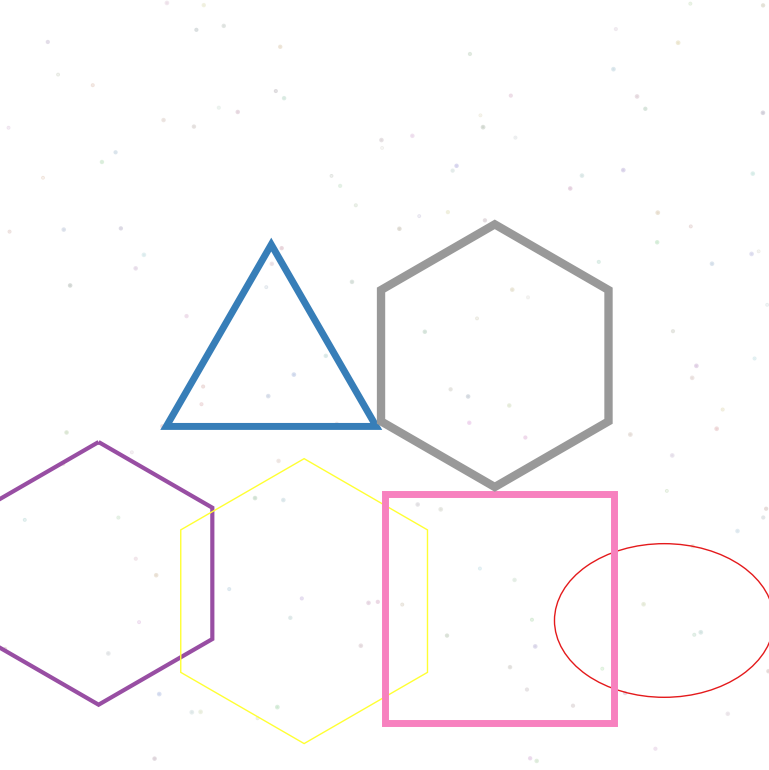[{"shape": "oval", "thickness": 0.5, "radius": 0.71, "center": [0.863, 0.194]}, {"shape": "triangle", "thickness": 2.5, "radius": 0.79, "center": [0.352, 0.525]}, {"shape": "hexagon", "thickness": 1.5, "radius": 0.85, "center": [0.128, 0.255]}, {"shape": "hexagon", "thickness": 0.5, "radius": 0.93, "center": [0.395, 0.219]}, {"shape": "square", "thickness": 2.5, "radius": 0.74, "center": [0.648, 0.21]}, {"shape": "hexagon", "thickness": 3, "radius": 0.85, "center": [0.643, 0.538]}]